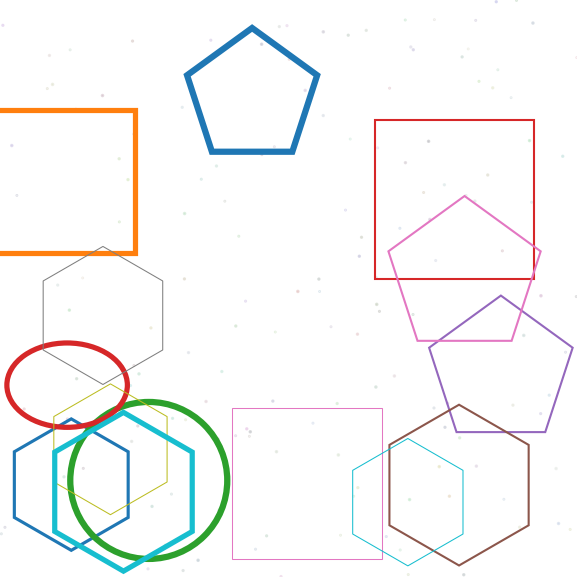[{"shape": "pentagon", "thickness": 3, "radius": 0.59, "center": [0.437, 0.832]}, {"shape": "hexagon", "thickness": 1.5, "radius": 0.57, "center": [0.123, 0.16]}, {"shape": "square", "thickness": 2.5, "radius": 0.62, "center": [0.11, 0.684]}, {"shape": "circle", "thickness": 3, "radius": 0.68, "center": [0.258, 0.167]}, {"shape": "oval", "thickness": 2.5, "radius": 0.52, "center": [0.116, 0.332]}, {"shape": "square", "thickness": 1, "radius": 0.69, "center": [0.786, 0.654]}, {"shape": "pentagon", "thickness": 1, "radius": 0.65, "center": [0.867, 0.357]}, {"shape": "hexagon", "thickness": 1, "radius": 0.7, "center": [0.795, 0.159]}, {"shape": "pentagon", "thickness": 1, "radius": 0.69, "center": [0.804, 0.521]}, {"shape": "square", "thickness": 0.5, "radius": 0.65, "center": [0.531, 0.162]}, {"shape": "hexagon", "thickness": 0.5, "radius": 0.6, "center": [0.178, 0.453]}, {"shape": "hexagon", "thickness": 0.5, "radius": 0.57, "center": [0.191, 0.221]}, {"shape": "hexagon", "thickness": 2.5, "radius": 0.69, "center": [0.214, 0.148]}, {"shape": "hexagon", "thickness": 0.5, "radius": 0.55, "center": [0.706, 0.13]}]